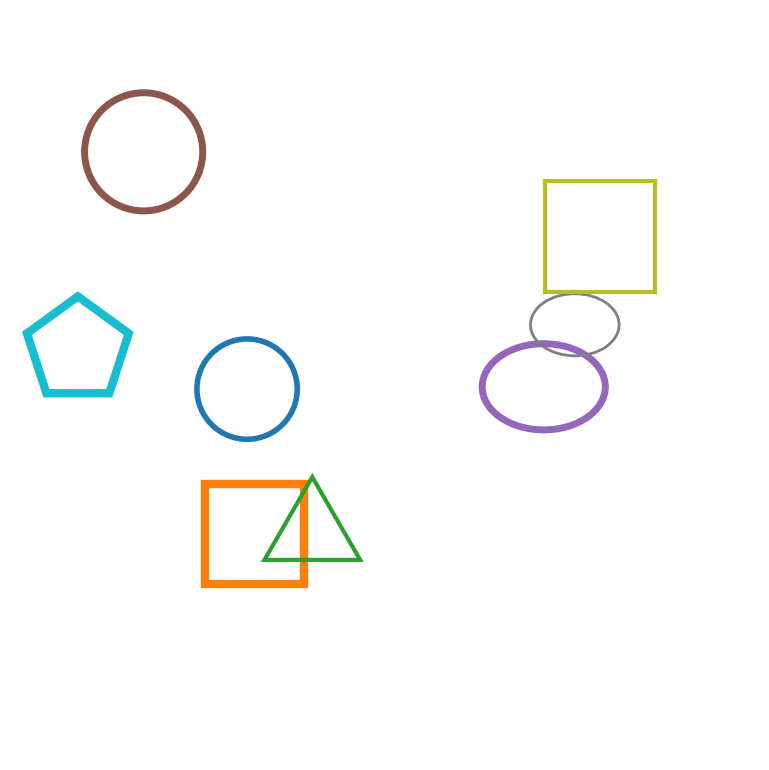[{"shape": "circle", "thickness": 2, "radius": 0.33, "center": [0.321, 0.495]}, {"shape": "square", "thickness": 3, "radius": 0.32, "center": [0.331, 0.306]}, {"shape": "triangle", "thickness": 1.5, "radius": 0.36, "center": [0.406, 0.309]}, {"shape": "oval", "thickness": 2.5, "radius": 0.4, "center": [0.706, 0.498]}, {"shape": "circle", "thickness": 2.5, "radius": 0.38, "center": [0.187, 0.803]}, {"shape": "oval", "thickness": 1, "radius": 0.29, "center": [0.746, 0.578]}, {"shape": "square", "thickness": 1.5, "radius": 0.36, "center": [0.779, 0.693]}, {"shape": "pentagon", "thickness": 3, "radius": 0.35, "center": [0.101, 0.546]}]